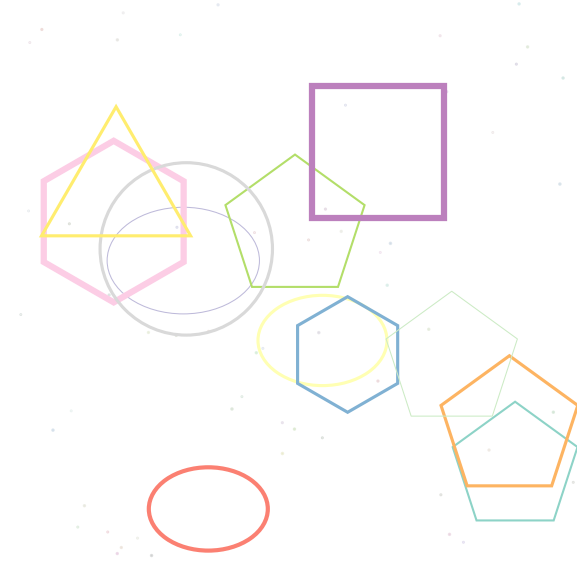[{"shape": "pentagon", "thickness": 1, "radius": 0.57, "center": [0.892, 0.19]}, {"shape": "oval", "thickness": 1.5, "radius": 0.56, "center": [0.558, 0.41]}, {"shape": "oval", "thickness": 0.5, "radius": 0.66, "center": [0.317, 0.548]}, {"shape": "oval", "thickness": 2, "radius": 0.52, "center": [0.361, 0.118]}, {"shape": "hexagon", "thickness": 1.5, "radius": 0.5, "center": [0.602, 0.385]}, {"shape": "pentagon", "thickness": 1.5, "radius": 0.62, "center": [0.882, 0.259]}, {"shape": "pentagon", "thickness": 1, "radius": 0.63, "center": [0.511, 0.605]}, {"shape": "hexagon", "thickness": 3, "radius": 0.7, "center": [0.197, 0.615]}, {"shape": "circle", "thickness": 1.5, "radius": 0.75, "center": [0.323, 0.568]}, {"shape": "square", "thickness": 3, "radius": 0.57, "center": [0.654, 0.736]}, {"shape": "pentagon", "thickness": 0.5, "radius": 0.6, "center": [0.782, 0.375]}, {"shape": "triangle", "thickness": 1.5, "radius": 0.75, "center": [0.201, 0.665]}]